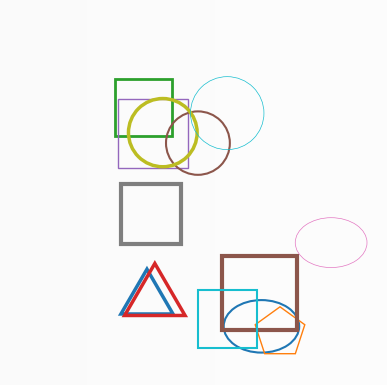[{"shape": "triangle", "thickness": 2.5, "radius": 0.39, "center": [0.379, 0.223]}, {"shape": "oval", "thickness": 1.5, "radius": 0.49, "center": [0.675, 0.152]}, {"shape": "pentagon", "thickness": 1, "radius": 0.34, "center": [0.723, 0.136]}, {"shape": "square", "thickness": 2, "radius": 0.37, "center": [0.371, 0.721]}, {"shape": "triangle", "thickness": 2.5, "radius": 0.45, "center": [0.4, 0.226]}, {"shape": "square", "thickness": 1, "radius": 0.45, "center": [0.395, 0.654]}, {"shape": "circle", "thickness": 1.5, "radius": 0.41, "center": [0.511, 0.628]}, {"shape": "square", "thickness": 3, "radius": 0.48, "center": [0.67, 0.239]}, {"shape": "oval", "thickness": 0.5, "radius": 0.46, "center": [0.855, 0.37]}, {"shape": "square", "thickness": 3, "radius": 0.39, "center": [0.39, 0.445]}, {"shape": "circle", "thickness": 2.5, "radius": 0.44, "center": [0.42, 0.655]}, {"shape": "square", "thickness": 1.5, "radius": 0.38, "center": [0.588, 0.171]}, {"shape": "circle", "thickness": 0.5, "radius": 0.47, "center": [0.586, 0.706]}]